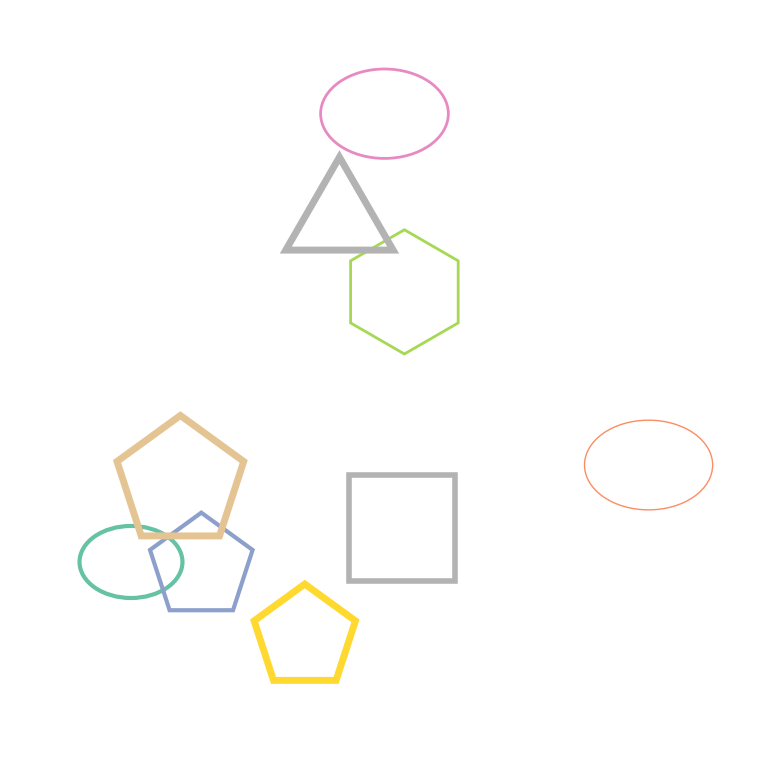[{"shape": "oval", "thickness": 1.5, "radius": 0.33, "center": [0.17, 0.27]}, {"shape": "oval", "thickness": 0.5, "radius": 0.42, "center": [0.842, 0.396]}, {"shape": "pentagon", "thickness": 1.5, "radius": 0.35, "center": [0.261, 0.264]}, {"shape": "oval", "thickness": 1, "radius": 0.41, "center": [0.499, 0.852]}, {"shape": "hexagon", "thickness": 1, "radius": 0.4, "center": [0.525, 0.621]}, {"shape": "pentagon", "thickness": 2.5, "radius": 0.35, "center": [0.396, 0.172]}, {"shape": "pentagon", "thickness": 2.5, "radius": 0.43, "center": [0.234, 0.374]}, {"shape": "triangle", "thickness": 2.5, "radius": 0.4, "center": [0.441, 0.715]}, {"shape": "square", "thickness": 2, "radius": 0.34, "center": [0.522, 0.314]}]